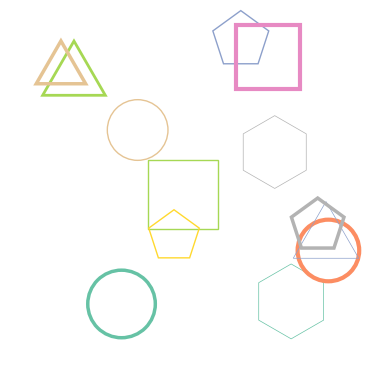[{"shape": "circle", "thickness": 2.5, "radius": 0.44, "center": [0.316, 0.211]}, {"shape": "hexagon", "thickness": 0.5, "radius": 0.49, "center": [0.756, 0.217]}, {"shape": "circle", "thickness": 3, "radius": 0.4, "center": [0.853, 0.349]}, {"shape": "triangle", "thickness": 0.5, "radius": 0.49, "center": [0.847, 0.378]}, {"shape": "pentagon", "thickness": 1, "radius": 0.38, "center": [0.625, 0.896]}, {"shape": "square", "thickness": 3, "radius": 0.41, "center": [0.696, 0.851]}, {"shape": "triangle", "thickness": 2, "radius": 0.47, "center": [0.192, 0.799]}, {"shape": "square", "thickness": 1, "radius": 0.45, "center": [0.475, 0.495]}, {"shape": "pentagon", "thickness": 1, "radius": 0.35, "center": [0.452, 0.386]}, {"shape": "triangle", "thickness": 2.5, "radius": 0.37, "center": [0.158, 0.819]}, {"shape": "circle", "thickness": 1, "radius": 0.39, "center": [0.358, 0.662]}, {"shape": "pentagon", "thickness": 2.5, "radius": 0.36, "center": [0.825, 0.414]}, {"shape": "hexagon", "thickness": 0.5, "radius": 0.47, "center": [0.714, 0.605]}]